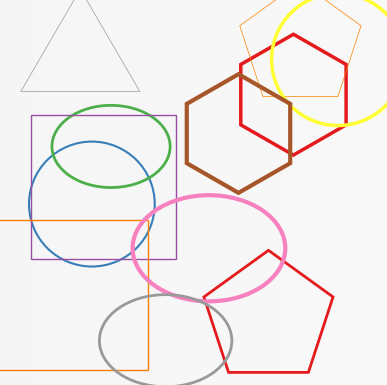[{"shape": "pentagon", "thickness": 2, "radius": 0.88, "center": [0.693, 0.175]}, {"shape": "hexagon", "thickness": 2.5, "radius": 0.78, "center": [0.757, 0.754]}, {"shape": "circle", "thickness": 1.5, "radius": 0.81, "center": [0.237, 0.47]}, {"shape": "oval", "thickness": 2, "radius": 0.76, "center": [0.287, 0.62]}, {"shape": "square", "thickness": 1, "radius": 0.93, "center": [0.268, 0.514]}, {"shape": "square", "thickness": 1, "radius": 0.98, "center": [0.186, 0.234]}, {"shape": "pentagon", "thickness": 0.5, "radius": 0.82, "center": [0.775, 0.882]}, {"shape": "circle", "thickness": 2.5, "radius": 0.86, "center": [0.872, 0.846]}, {"shape": "hexagon", "thickness": 3, "radius": 0.77, "center": [0.615, 0.653]}, {"shape": "oval", "thickness": 3, "radius": 0.98, "center": [0.539, 0.355]}, {"shape": "triangle", "thickness": 0.5, "radius": 0.89, "center": [0.207, 0.851]}, {"shape": "oval", "thickness": 2, "radius": 0.85, "center": [0.427, 0.115]}]